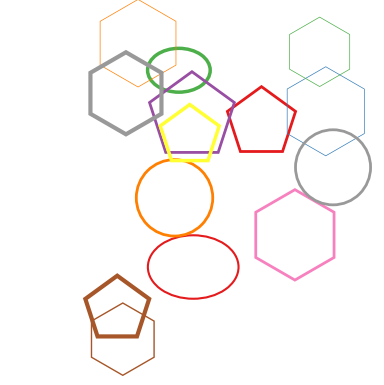[{"shape": "oval", "thickness": 1.5, "radius": 0.59, "center": [0.502, 0.306]}, {"shape": "pentagon", "thickness": 2, "radius": 0.47, "center": [0.679, 0.682]}, {"shape": "hexagon", "thickness": 0.5, "radius": 0.58, "center": [0.846, 0.711]}, {"shape": "hexagon", "thickness": 0.5, "radius": 0.45, "center": [0.83, 0.865]}, {"shape": "oval", "thickness": 2.5, "radius": 0.41, "center": [0.465, 0.818]}, {"shape": "pentagon", "thickness": 2, "radius": 0.58, "center": [0.499, 0.698]}, {"shape": "circle", "thickness": 2, "radius": 0.5, "center": [0.453, 0.486]}, {"shape": "hexagon", "thickness": 0.5, "radius": 0.57, "center": [0.359, 0.888]}, {"shape": "pentagon", "thickness": 2.5, "radius": 0.4, "center": [0.493, 0.648]}, {"shape": "pentagon", "thickness": 3, "radius": 0.44, "center": [0.305, 0.197]}, {"shape": "hexagon", "thickness": 1, "radius": 0.47, "center": [0.319, 0.119]}, {"shape": "hexagon", "thickness": 2, "radius": 0.59, "center": [0.766, 0.39]}, {"shape": "hexagon", "thickness": 3, "radius": 0.53, "center": [0.327, 0.758]}, {"shape": "circle", "thickness": 2, "radius": 0.49, "center": [0.865, 0.565]}]